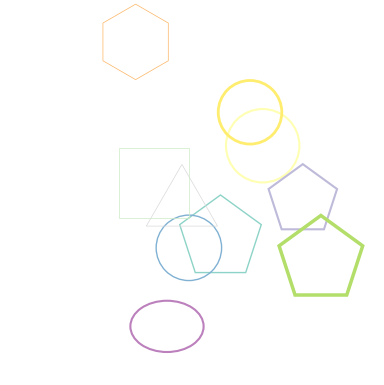[{"shape": "pentagon", "thickness": 1, "radius": 0.56, "center": [0.573, 0.382]}, {"shape": "circle", "thickness": 1.5, "radius": 0.48, "center": [0.682, 0.621]}, {"shape": "pentagon", "thickness": 1.5, "radius": 0.47, "center": [0.787, 0.48]}, {"shape": "circle", "thickness": 1, "radius": 0.42, "center": [0.491, 0.356]}, {"shape": "hexagon", "thickness": 0.5, "radius": 0.49, "center": [0.352, 0.891]}, {"shape": "pentagon", "thickness": 2.5, "radius": 0.57, "center": [0.833, 0.326]}, {"shape": "triangle", "thickness": 0.5, "radius": 0.53, "center": [0.473, 0.466]}, {"shape": "oval", "thickness": 1.5, "radius": 0.48, "center": [0.434, 0.152]}, {"shape": "square", "thickness": 0.5, "radius": 0.45, "center": [0.401, 0.524]}, {"shape": "circle", "thickness": 2, "radius": 0.41, "center": [0.649, 0.708]}]